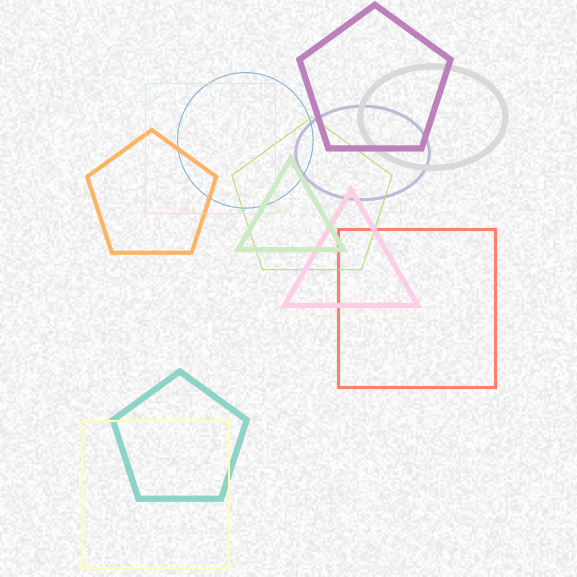[{"shape": "pentagon", "thickness": 3, "radius": 0.61, "center": [0.311, 0.234]}, {"shape": "square", "thickness": 1, "radius": 0.63, "center": [0.269, 0.143]}, {"shape": "oval", "thickness": 1.5, "radius": 0.58, "center": [0.628, 0.734]}, {"shape": "square", "thickness": 1.5, "radius": 0.68, "center": [0.722, 0.466]}, {"shape": "circle", "thickness": 0.5, "radius": 0.59, "center": [0.425, 0.756]}, {"shape": "pentagon", "thickness": 2, "radius": 0.59, "center": [0.263, 0.657]}, {"shape": "pentagon", "thickness": 0.5, "radius": 0.73, "center": [0.54, 0.65]}, {"shape": "triangle", "thickness": 2.5, "radius": 0.67, "center": [0.608, 0.537]}, {"shape": "oval", "thickness": 3, "radius": 0.63, "center": [0.75, 0.796]}, {"shape": "pentagon", "thickness": 3, "radius": 0.69, "center": [0.649, 0.853]}, {"shape": "triangle", "thickness": 2.5, "radius": 0.53, "center": [0.503, 0.619]}, {"shape": "square", "thickness": 0.5, "radius": 0.56, "center": [0.364, 0.742]}]